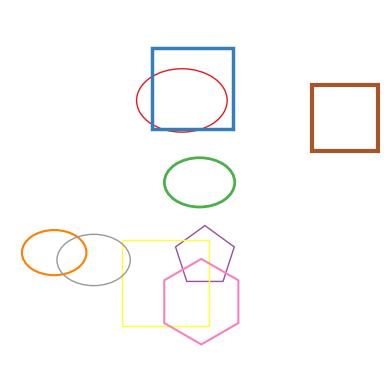[{"shape": "oval", "thickness": 1, "radius": 0.59, "center": [0.472, 0.739]}, {"shape": "square", "thickness": 2.5, "radius": 0.52, "center": [0.5, 0.771]}, {"shape": "oval", "thickness": 2, "radius": 0.46, "center": [0.518, 0.526]}, {"shape": "pentagon", "thickness": 1, "radius": 0.4, "center": [0.532, 0.334]}, {"shape": "oval", "thickness": 1.5, "radius": 0.42, "center": [0.141, 0.344]}, {"shape": "square", "thickness": 1, "radius": 0.56, "center": [0.43, 0.265]}, {"shape": "square", "thickness": 3, "radius": 0.43, "center": [0.897, 0.694]}, {"shape": "hexagon", "thickness": 1.5, "radius": 0.56, "center": [0.523, 0.216]}, {"shape": "oval", "thickness": 1, "radius": 0.48, "center": [0.243, 0.325]}]